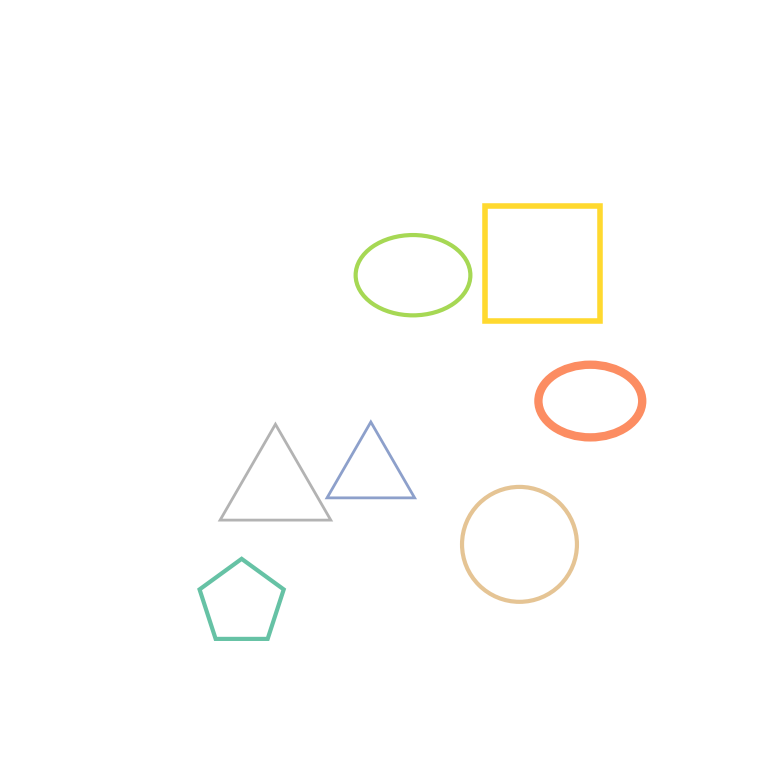[{"shape": "pentagon", "thickness": 1.5, "radius": 0.29, "center": [0.314, 0.217]}, {"shape": "oval", "thickness": 3, "radius": 0.34, "center": [0.767, 0.479]}, {"shape": "triangle", "thickness": 1, "radius": 0.33, "center": [0.482, 0.386]}, {"shape": "oval", "thickness": 1.5, "radius": 0.37, "center": [0.536, 0.643]}, {"shape": "square", "thickness": 2, "radius": 0.37, "center": [0.705, 0.658]}, {"shape": "circle", "thickness": 1.5, "radius": 0.37, "center": [0.675, 0.293]}, {"shape": "triangle", "thickness": 1, "radius": 0.41, "center": [0.358, 0.366]}]